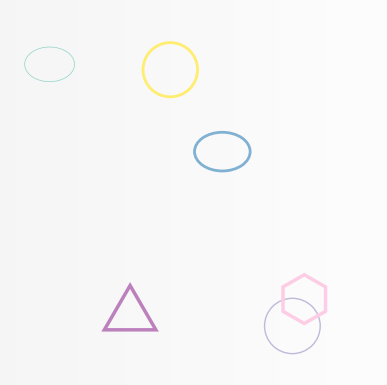[{"shape": "oval", "thickness": 0.5, "radius": 0.32, "center": [0.128, 0.833]}, {"shape": "circle", "thickness": 1, "radius": 0.36, "center": [0.755, 0.153]}, {"shape": "oval", "thickness": 2, "radius": 0.36, "center": [0.574, 0.606]}, {"shape": "hexagon", "thickness": 2.5, "radius": 0.32, "center": [0.785, 0.223]}, {"shape": "triangle", "thickness": 2.5, "radius": 0.38, "center": [0.336, 0.182]}, {"shape": "circle", "thickness": 2, "radius": 0.35, "center": [0.439, 0.819]}]